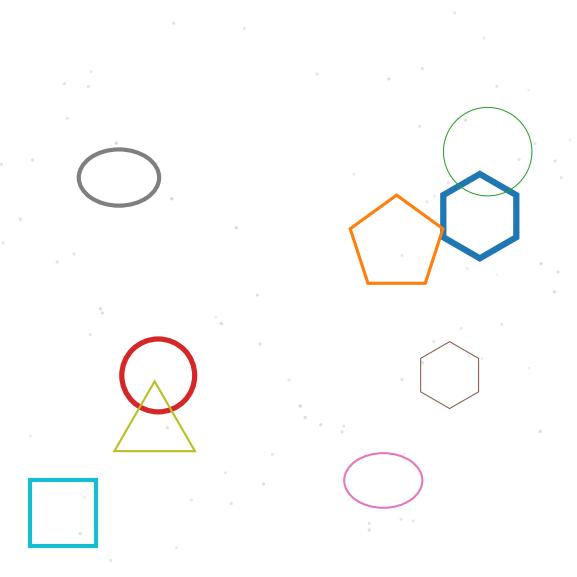[{"shape": "hexagon", "thickness": 3, "radius": 0.37, "center": [0.831, 0.625]}, {"shape": "pentagon", "thickness": 1.5, "radius": 0.42, "center": [0.687, 0.577]}, {"shape": "circle", "thickness": 0.5, "radius": 0.38, "center": [0.844, 0.737]}, {"shape": "circle", "thickness": 2.5, "radius": 0.32, "center": [0.274, 0.349]}, {"shape": "hexagon", "thickness": 0.5, "radius": 0.29, "center": [0.779, 0.35]}, {"shape": "oval", "thickness": 1, "radius": 0.34, "center": [0.664, 0.167]}, {"shape": "oval", "thickness": 2, "radius": 0.35, "center": [0.206, 0.692]}, {"shape": "triangle", "thickness": 1, "radius": 0.4, "center": [0.268, 0.258]}, {"shape": "square", "thickness": 2, "radius": 0.29, "center": [0.109, 0.111]}]